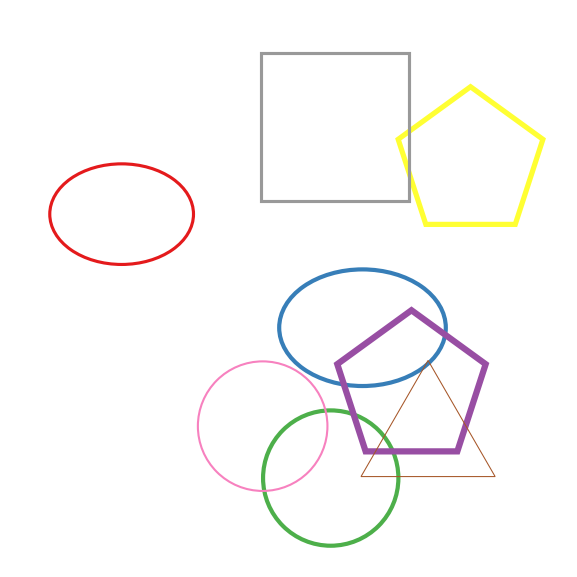[{"shape": "oval", "thickness": 1.5, "radius": 0.62, "center": [0.211, 0.628]}, {"shape": "oval", "thickness": 2, "radius": 0.72, "center": [0.628, 0.432]}, {"shape": "circle", "thickness": 2, "radius": 0.59, "center": [0.573, 0.171]}, {"shape": "pentagon", "thickness": 3, "radius": 0.68, "center": [0.713, 0.327]}, {"shape": "pentagon", "thickness": 2.5, "radius": 0.66, "center": [0.815, 0.717]}, {"shape": "triangle", "thickness": 0.5, "radius": 0.67, "center": [0.741, 0.241]}, {"shape": "circle", "thickness": 1, "radius": 0.56, "center": [0.455, 0.261]}, {"shape": "square", "thickness": 1.5, "radius": 0.64, "center": [0.58, 0.78]}]